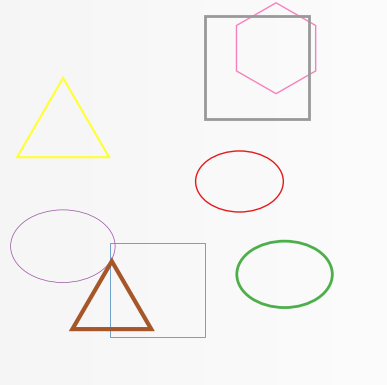[{"shape": "oval", "thickness": 1, "radius": 0.57, "center": [0.618, 0.529]}, {"shape": "square", "thickness": 0.5, "radius": 0.61, "center": [0.407, 0.248]}, {"shape": "oval", "thickness": 2, "radius": 0.62, "center": [0.734, 0.287]}, {"shape": "oval", "thickness": 0.5, "radius": 0.67, "center": [0.162, 0.361]}, {"shape": "triangle", "thickness": 1.5, "radius": 0.69, "center": [0.163, 0.66]}, {"shape": "triangle", "thickness": 3, "radius": 0.59, "center": [0.289, 0.204]}, {"shape": "hexagon", "thickness": 1, "radius": 0.59, "center": [0.712, 0.875]}, {"shape": "square", "thickness": 2, "radius": 0.67, "center": [0.664, 0.824]}]